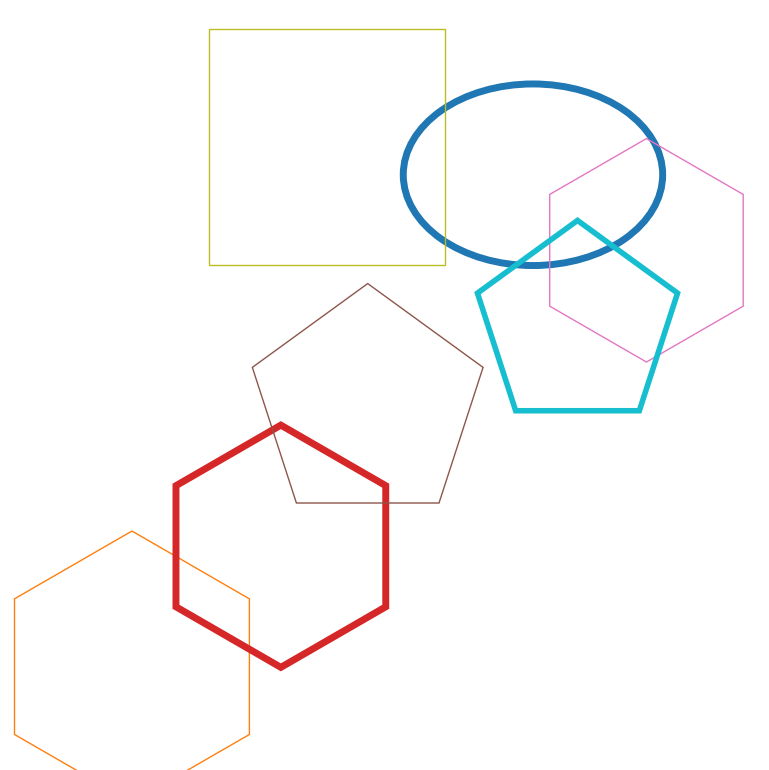[{"shape": "oval", "thickness": 2.5, "radius": 0.84, "center": [0.692, 0.773]}, {"shape": "hexagon", "thickness": 0.5, "radius": 0.88, "center": [0.171, 0.134]}, {"shape": "hexagon", "thickness": 2.5, "radius": 0.79, "center": [0.365, 0.291]}, {"shape": "pentagon", "thickness": 0.5, "radius": 0.79, "center": [0.478, 0.474]}, {"shape": "hexagon", "thickness": 0.5, "radius": 0.73, "center": [0.84, 0.675]}, {"shape": "square", "thickness": 0.5, "radius": 0.76, "center": [0.425, 0.809]}, {"shape": "pentagon", "thickness": 2, "radius": 0.68, "center": [0.75, 0.577]}]